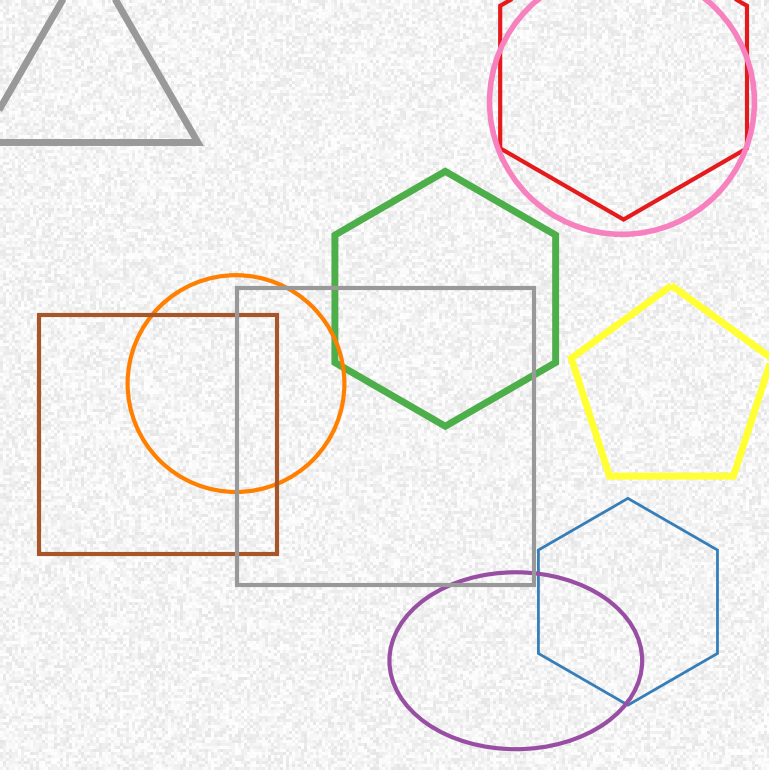[{"shape": "hexagon", "thickness": 1.5, "radius": 0.93, "center": [0.81, 0.9]}, {"shape": "hexagon", "thickness": 1, "radius": 0.67, "center": [0.816, 0.219]}, {"shape": "hexagon", "thickness": 2.5, "radius": 0.83, "center": [0.578, 0.612]}, {"shape": "oval", "thickness": 1.5, "radius": 0.82, "center": [0.67, 0.142]}, {"shape": "circle", "thickness": 1.5, "radius": 0.7, "center": [0.306, 0.502]}, {"shape": "pentagon", "thickness": 2.5, "radius": 0.68, "center": [0.872, 0.492]}, {"shape": "square", "thickness": 1.5, "radius": 0.77, "center": [0.205, 0.436]}, {"shape": "circle", "thickness": 2, "radius": 0.86, "center": [0.808, 0.868]}, {"shape": "square", "thickness": 1.5, "radius": 0.96, "center": [0.501, 0.433]}, {"shape": "triangle", "thickness": 2.5, "radius": 0.82, "center": [0.116, 0.897]}]